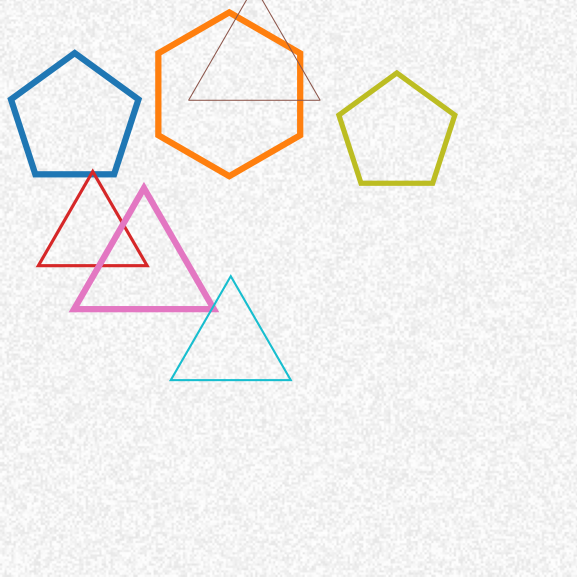[{"shape": "pentagon", "thickness": 3, "radius": 0.58, "center": [0.129, 0.791]}, {"shape": "hexagon", "thickness": 3, "radius": 0.71, "center": [0.397, 0.836]}, {"shape": "triangle", "thickness": 1.5, "radius": 0.54, "center": [0.161, 0.593]}, {"shape": "triangle", "thickness": 0.5, "radius": 0.66, "center": [0.44, 0.891]}, {"shape": "triangle", "thickness": 3, "radius": 0.7, "center": [0.249, 0.534]}, {"shape": "pentagon", "thickness": 2.5, "radius": 0.53, "center": [0.687, 0.767]}, {"shape": "triangle", "thickness": 1, "radius": 0.6, "center": [0.4, 0.401]}]